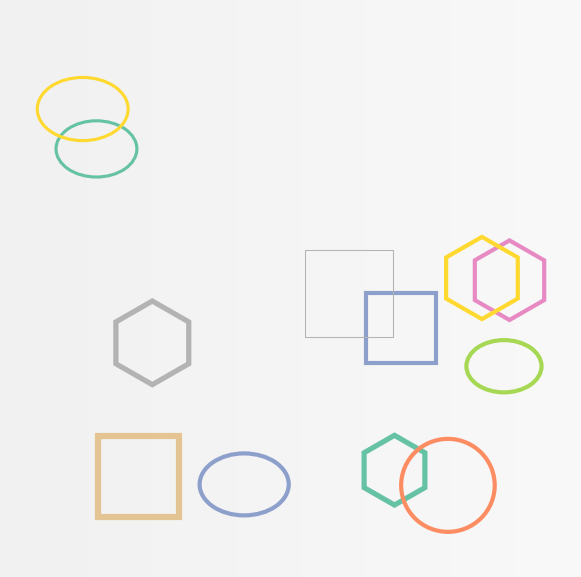[{"shape": "hexagon", "thickness": 2.5, "radius": 0.3, "center": [0.679, 0.185]}, {"shape": "oval", "thickness": 1.5, "radius": 0.35, "center": [0.166, 0.741]}, {"shape": "circle", "thickness": 2, "radius": 0.4, "center": [0.771, 0.159]}, {"shape": "square", "thickness": 2, "radius": 0.3, "center": [0.69, 0.431]}, {"shape": "oval", "thickness": 2, "radius": 0.38, "center": [0.42, 0.16]}, {"shape": "hexagon", "thickness": 2, "radius": 0.34, "center": [0.877, 0.514]}, {"shape": "oval", "thickness": 2, "radius": 0.32, "center": [0.867, 0.365]}, {"shape": "hexagon", "thickness": 2, "radius": 0.36, "center": [0.829, 0.518]}, {"shape": "oval", "thickness": 1.5, "radius": 0.39, "center": [0.142, 0.81]}, {"shape": "square", "thickness": 3, "radius": 0.35, "center": [0.238, 0.174]}, {"shape": "hexagon", "thickness": 2.5, "radius": 0.36, "center": [0.262, 0.405]}, {"shape": "square", "thickness": 0.5, "radius": 0.38, "center": [0.6, 0.49]}]